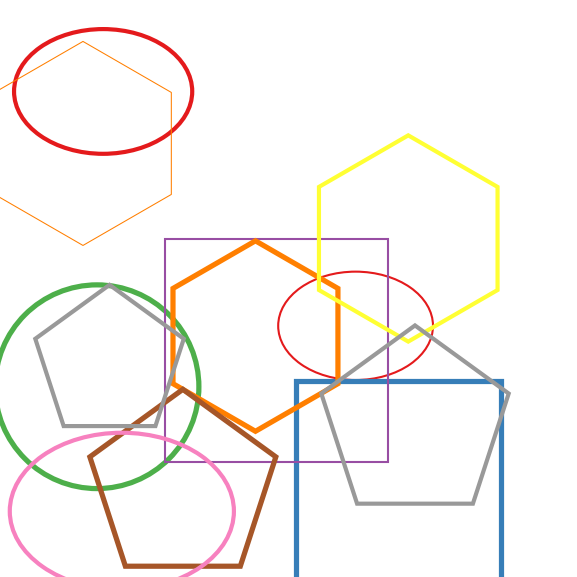[{"shape": "oval", "thickness": 2, "radius": 0.77, "center": [0.179, 0.841]}, {"shape": "oval", "thickness": 1, "radius": 0.67, "center": [0.616, 0.435]}, {"shape": "square", "thickness": 2.5, "radius": 0.89, "center": [0.69, 0.162]}, {"shape": "circle", "thickness": 2.5, "radius": 0.88, "center": [0.168, 0.329]}, {"shape": "square", "thickness": 1, "radius": 0.96, "center": [0.479, 0.392]}, {"shape": "hexagon", "thickness": 0.5, "radius": 0.88, "center": [0.144, 0.751]}, {"shape": "hexagon", "thickness": 2.5, "radius": 0.82, "center": [0.442, 0.417]}, {"shape": "hexagon", "thickness": 2, "radius": 0.89, "center": [0.707, 0.586]}, {"shape": "pentagon", "thickness": 2.5, "radius": 0.85, "center": [0.317, 0.156]}, {"shape": "oval", "thickness": 2, "radius": 0.97, "center": [0.211, 0.114]}, {"shape": "pentagon", "thickness": 2, "radius": 0.85, "center": [0.719, 0.265]}, {"shape": "pentagon", "thickness": 2, "radius": 0.68, "center": [0.19, 0.371]}]